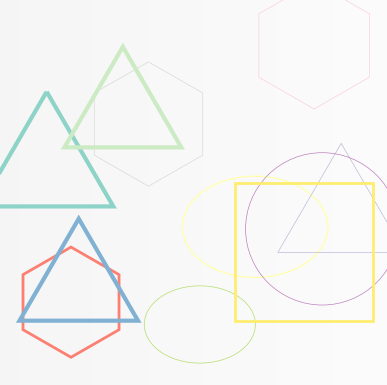[{"shape": "triangle", "thickness": 3, "radius": 0.99, "center": [0.12, 0.563]}, {"shape": "oval", "thickness": 1, "radius": 0.94, "center": [0.658, 0.411]}, {"shape": "triangle", "thickness": 0.5, "radius": 0.94, "center": [0.88, 0.439]}, {"shape": "hexagon", "thickness": 2, "radius": 0.72, "center": [0.183, 0.215]}, {"shape": "triangle", "thickness": 3, "radius": 0.88, "center": [0.203, 0.255]}, {"shape": "oval", "thickness": 0.5, "radius": 0.72, "center": [0.516, 0.157]}, {"shape": "hexagon", "thickness": 0.5, "radius": 0.82, "center": [0.811, 0.882]}, {"shape": "hexagon", "thickness": 0.5, "radius": 0.81, "center": [0.383, 0.678]}, {"shape": "circle", "thickness": 0.5, "radius": 0.99, "center": [0.832, 0.406]}, {"shape": "triangle", "thickness": 3, "radius": 0.87, "center": [0.317, 0.704]}, {"shape": "square", "thickness": 2, "radius": 0.89, "center": [0.784, 0.346]}]